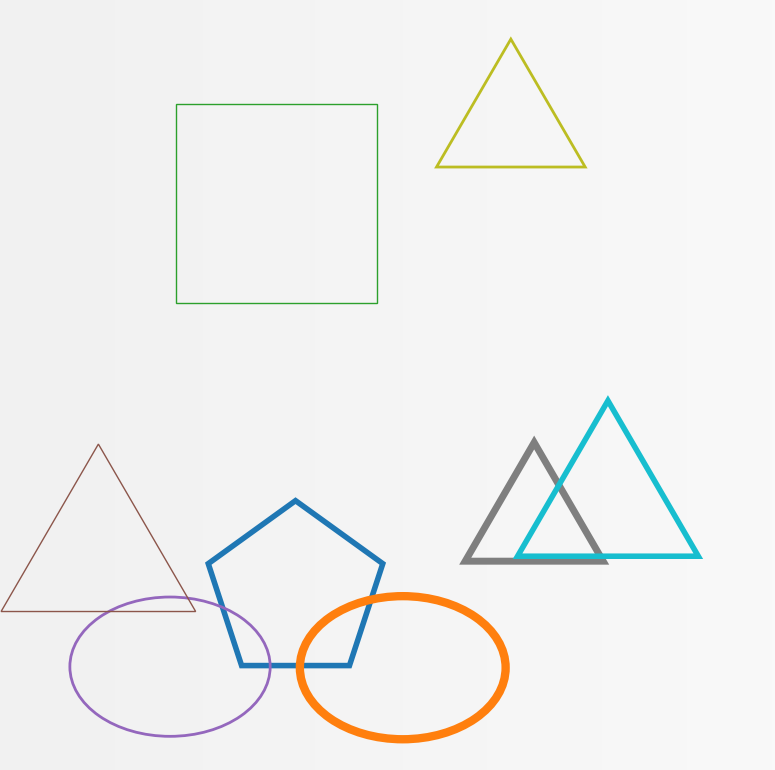[{"shape": "pentagon", "thickness": 2, "radius": 0.59, "center": [0.381, 0.231]}, {"shape": "oval", "thickness": 3, "radius": 0.66, "center": [0.52, 0.133]}, {"shape": "square", "thickness": 0.5, "radius": 0.65, "center": [0.357, 0.736]}, {"shape": "oval", "thickness": 1, "radius": 0.65, "center": [0.219, 0.134]}, {"shape": "triangle", "thickness": 0.5, "radius": 0.72, "center": [0.127, 0.278]}, {"shape": "triangle", "thickness": 2.5, "radius": 0.51, "center": [0.689, 0.323]}, {"shape": "triangle", "thickness": 1, "radius": 0.55, "center": [0.659, 0.838]}, {"shape": "triangle", "thickness": 2, "radius": 0.67, "center": [0.784, 0.345]}]